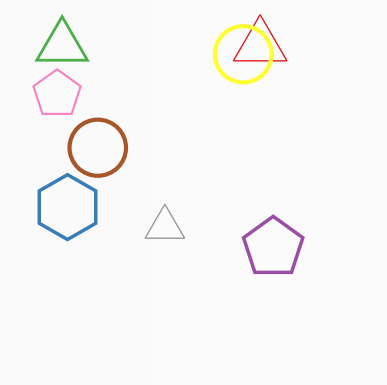[{"shape": "triangle", "thickness": 1, "radius": 0.4, "center": [0.671, 0.882]}, {"shape": "hexagon", "thickness": 2.5, "radius": 0.42, "center": [0.174, 0.462]}, {"shape": "triangle", "thickness": 2, "radius": 0.38, "center": [0.16, 0.881]}, {"shape": "pentagon", "thickness": 2.5, "radius": 0.4, "center": [0.705, 0.358]}, {"shape": "circle", "thickness": 3, "radius": 0.37, "center": [0.628, 0.859]}, {"shape": "circle", "thickness": 3, "radius": 0.36, "center": [0.252, 0.616]}, {"shape": "pentagon", "thickness": 1.5, "radius": 0.32, "center": [0.147, 0.756]}, {"shape": "triangle", "thickness": 1, "radius": 0.29, "center": [0.425, 0.411]}]